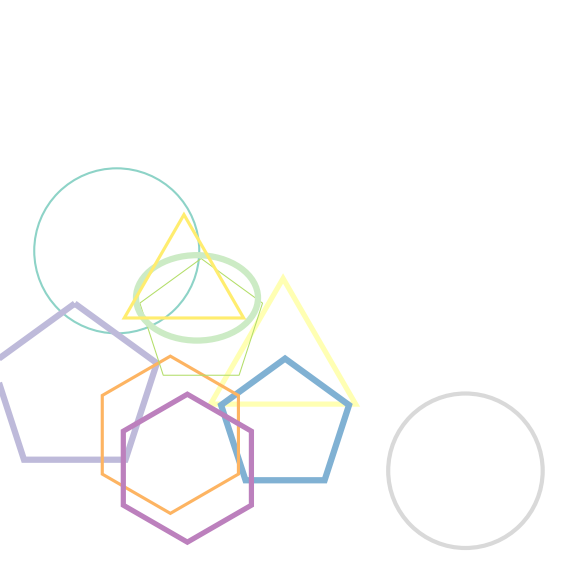[{"shape": "circle", "thickness": 1, "radius": 0.71, "center": [0.202, 0.565]}, {"shape": "triangle", "thickness": 2.5, "radius": 0.73, "center": [0.49, 0.372]}, {"shape": "pentagon", "thickness": 3, "radius": 0.75, "center": [0.129, 0.324]}, {"shape": "pentagon", "thickness": 3, "radius": 0.58, "center": [0.494, 0.262]}, {"shape": "hexagon", "thickness": 1.5, "radius": 0.68, "center": [0.295, 0.246]}, {"shape": "pentagon", "thickness": 0.5, "radius": 0.56, "center": [0.348, 0.44]}, {"shape": "circle", "thickness": 2, "radius": 0.67, "center": [0.806, 0.184]}, {"shape": "hexagon", "thickness": 2.5, "radius": 0.64, "center": [0.324, 0.188]}, {"shape": "oval", "thickness": 3, "radius": 0.53, "center": [0.341, 0.483]}, {"shape": "triangle", "thickness": 1.5, "radius": 0.6, "center": [0.319, 0.508]}]